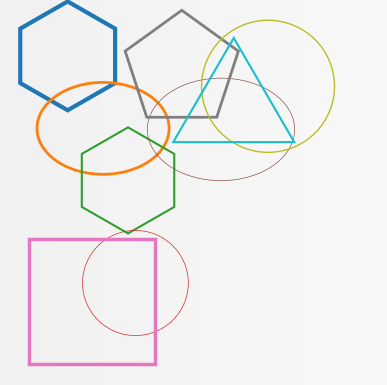[{"shape": "hexagon", "thickness": 3, "radius": 0.71, "center": [0.175, 0.855]}, {"shape": "oval", "thickness": 2, "radius": 0.85, "center": [0.266, 0.667]}, {"shape": "hexagon", "thickness": 1.5, "radius": 0.69, "center": [0.33, 0.531]}, {"shape": "circle", "thickness": 0.5, "radius": 0.68, "center": [0.349, 0.265]}, {"shape": "oval", "thickness": 0.5, "radius": 0.95, "center": [0.57, 0.664]}, {"shape": "square", "thickness": 2.5, "radius": 0.81, "center": [0.237, 0.216]}, {"shape": "pentagon", "thickness": 2, "radius": 0.77, "center": [0.469, 0.82]}, {"shape": "circle", "thickness": 1, "radius": 0.86, "center": [0.692, 0.776]}, {"shape": "triangle", "thickness": 1.5, "radius": 0.9, "center": [0.603, 0.721]}]